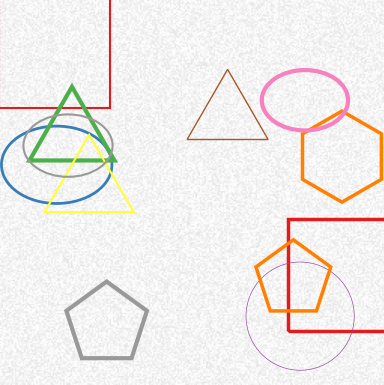[{"shape": "square", "thickness": 2.5, "radius": 0.73, "center": [0.894, 0.287]}, {"shape": "square", "thickness": 1.5, "radius": 0.72, "center": [0.141, 0.864]}, {"shape": "oval", "thickness": 2, "radius": 0.72, "center": [0.147, 0.572]}, {"shape": "triangle", "thickness": 3, "radius": 0.64, "center": [0.187, 0.647]}, {"shape": "circle", "thickness": 0.5, "radius": 0.7, "center": [0.78, 0.179]}, {"shape": "hexagon", "thickness": 2.5, "radius": 0.59, "center": [0.888, 0.593]}, {"shape": "pentagon", "thickness": 2.5, "radius": 0.51, "center": [0.762, 0.275]}, {"shape": "triangle", "thickness": 1.5, "radius": 0.67, "center": [0.232, 0.516]}, {"shape": "triangle", "thickness": 1, "radius": 0.61, "center": [0.591, 0.698]}, {"shape": "oval", "thickness": 3, "radius": 0.56, "center": [0.792, 0.74]}, {"shape": "oval", "thickness": 1.5, "radius": 0.58, "center": [0.177, 0.622]}, {"shape": "pentagon", "thickness": 3, "radius": 0.55, "center": [0.277, 0.159]}]